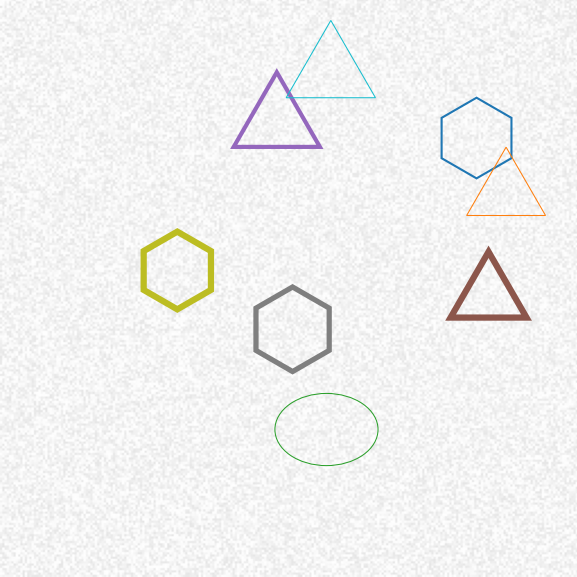[{"shape": "hexagon", "thickness": 1, "radius": 0.35, "center": [0.825, 0.76]}, {"shape": "triangle", "thickness": 0.5, "radius": 0.39, "center": [0.876, 0.665]}, {"shape": "oval", "thickness": 0.5, "radius": 0.45, "center": [0.565, 0.255]}, {"shape": "triangle", "thickness": 2, "radius": 0.43, "center": [0.479, 0.788]}, {"shape": "triangle", "thickness": 3, "radius": 0.38, "center": [0.846, 0.487]}, {"shape": "hexagon", "thickness": 2.5, "radius": 0.37, "center": [0.507, 0.429]}, {"shape": "hexagon", "thickness": 3, "radius": 0.34, "center": [0.307, 0.531]}, {"shape": "triangle", "thickness": 0.5, "radius": 0.45, "center": [0.573, 0.875]}]